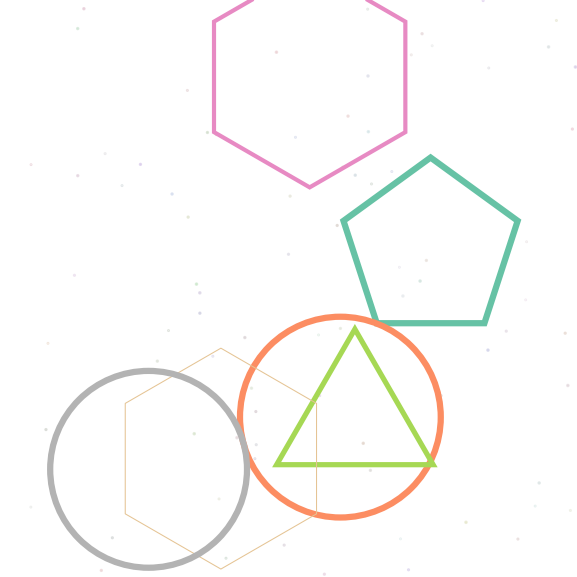[{"shape": "pentagon", "thickness": 3, "radius": 0.79, "center": [0.746, 0.568]}, {"shape": "circle", "thickness": 3, "radius": 0.87, "center": [0.589, 0.277]}, {"shape": "hexagon", "thickness": 2, "radius": 0.96, "center": [0.536, 0.866]}, {"shape": "triangle", "thickness": 2.5, "radius": 0.78, "center": [0.615, 0.273]}, {"shape": "hexagon", "thickness": 0.5, "radius": 0.96, "center": [0.382, 0.205]}, {"shape": "circle", "thickness": 3, "radius": 0.85, "center": [0.257, 0.186]}]